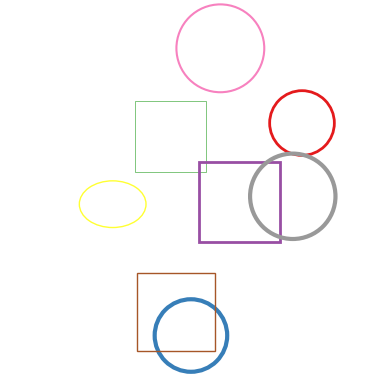[{"shape": "circle", "thickness": 2, "radius": 0.42, "center": [0.784, 0.68]}, {"shape": "circle", "thickness": 3, "radius": 0.47, "center": [0.496, 0.129]}, {"shape": "square", "thickness": 0.5, "radius": 0.46, "center": [0.443, 0.646]}, {"shape": "square", "thickness": 2, "radius": 0.52, "center": [0.622, 0.475]}, {"shape": "oval", "thickness": 1, "radius": 0.43, "center": [0.293, 0.47]}, {"shape": "square", "thickness": 1, "radius": 0.51, "center": [0.456, 0.19]}, {"shape": "circle", "thickness": 1.5, "radius": 0.57, "center": [0.572, 0.875]}, {"shape": "circle", "thickness": 3, "radius": 0.55, "center": [0.76, 0.49]}]